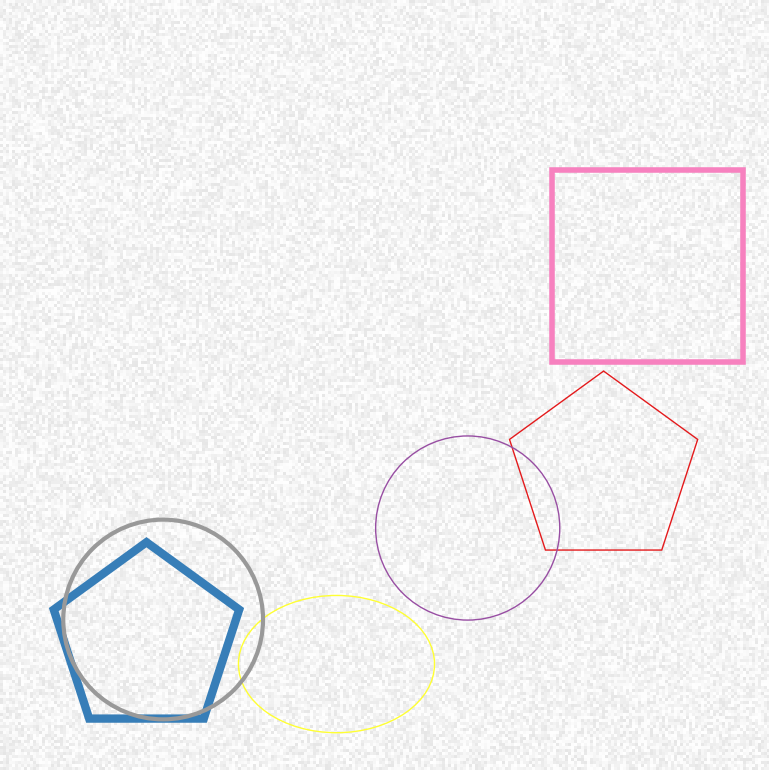[{"shape": "pentagon", "thickness": 0.5, "radius": 0.64, "center": [0.784, 0.39]}, {"shape": "pentagon", "thickness": 3, "radius": 0.63, "center": [0.19, 0.169]}, {"shape": "circle", "thickness": 0.5, "radius": 0.6, "center": [0.607, 0.314]}, {"shape": "oval", "thickness": 0.5, "radius": 0.64, "center": [0.437, 0.138]}, {"shape": "square", "thickness": 2, "radius": 0.62, "center": [0.841, 0.655]}, {"shape": "circle", "thickness": 1.5, "radius": 0.65, "center": [0.212, 0.195]}]